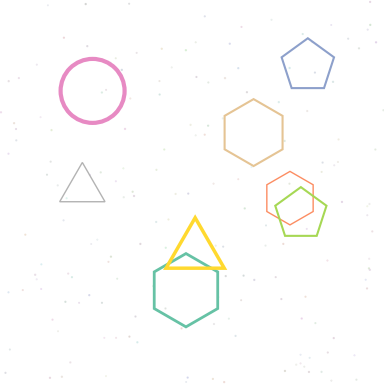[{"shape": "hexagon", "thickness": 2, "radius": 0.48, "center": [0.483, 0.246]}, {"shape": "hexagon", "thickness": 1, "radius": 0.35, "center": [0.753, 0.485]}, {"shape": "pentagon", "thickness": 1.5, "radius": 0.36, "center": [0.8, 0.829]}, {"shape": "circle", "thickness": 3, "radius": 0.42, "center": [0.24, 0.764]}, {"shape": "pentagon", "thickness": 1.5, "radius": 0.35, "center": [0.781, 0.444]}, {"shape": "triangle", "thickness": 2.5, "radius": 0.44, "center": [0.507, 0.347]}, {"shape": "hexagon", "thickness": 1.5, "radius": 0.43, "center": [0.659, 0.656]}, {"shape": "triangle", "thickness": 1, "radius": 0.34, "center": [0.214, 0.51]}]